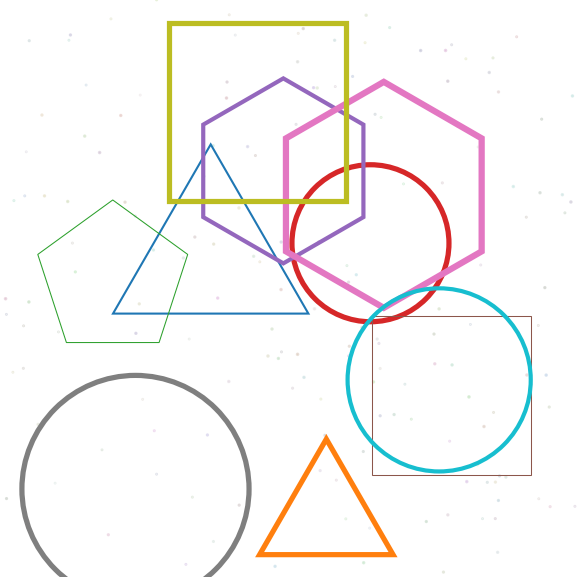[{"shape": "triangle", "thickness": 1, "radius": 0.98, "center": [0.365, 0.554]}, {"shape": "triangle", "thickness": 2.5, "radius": 0.67, "center": [0.565, 0.105]}, {"shape": "pentagon", "thickness": 0.5, "radius": 0.68, "center": [0.195, 0.516]}, {"shape": "circle", "thickness": 2.5, "radius": 0.68, "center": [0.641, 0.578]}, {"shape": "hexagon", "thickness": 2, "radius": 0.8, "center": [0.491, 0.703]}, {"shape": "square", "thickness": 0.5, "radius": 0.69, "center": [0.781, 0.314]}, {"shape": "hexagon", "thickness": 3, "radius": 0.98, "center": [0.665, 0.662]}, {"shape": "circle", "thickness": 2.5, "radius": 0.98, "center": [0.235, 0.152]}, {"shape": "square", "thickness": 2.5, "radius": 0.77, "center": [0.446, 0.805]}, {"shape": "circle", "thickness": 2, "radius": 0.79, "center": [0.76, 0.341]}]